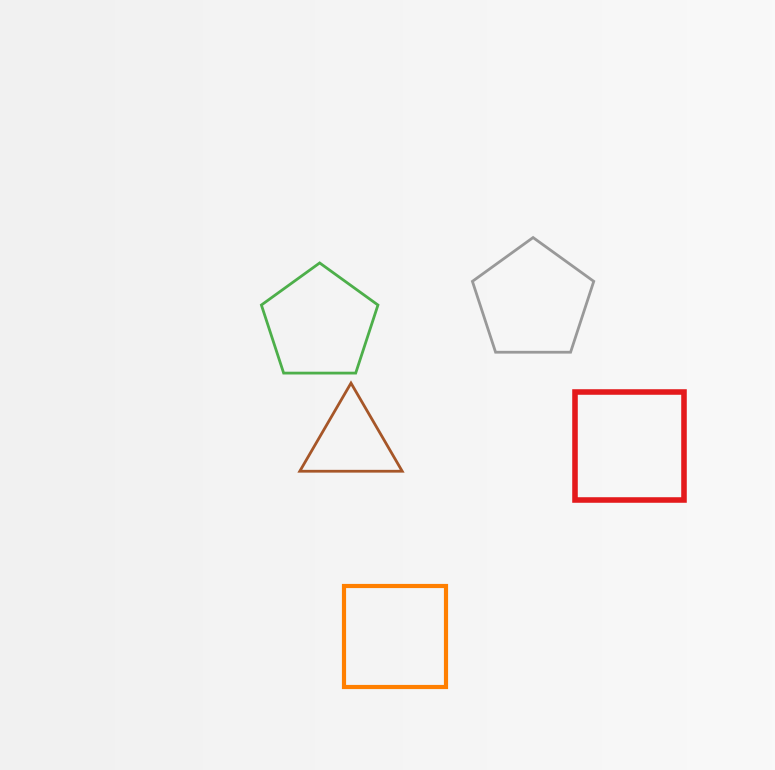[{"shape": "square", "thickness": 2, "radius": 0.35, "center": [0.812, 0.421]}, {"shape": "pentagon", "thickness": 1, "radius": 0.4, "center": [0.412, 0.579]}, {"shape": "square", "thickness": 1.5, "radius": 0.33, "center": [0.51, 0.173]}, {"shape": "triangle", "thickness": 1, "radius": 0.38, "center": [0.453, 0.426]}, {"shape": "pentagon", "thickness": 1, "radius": 0.41, "center": [0.688, 0.609]}]